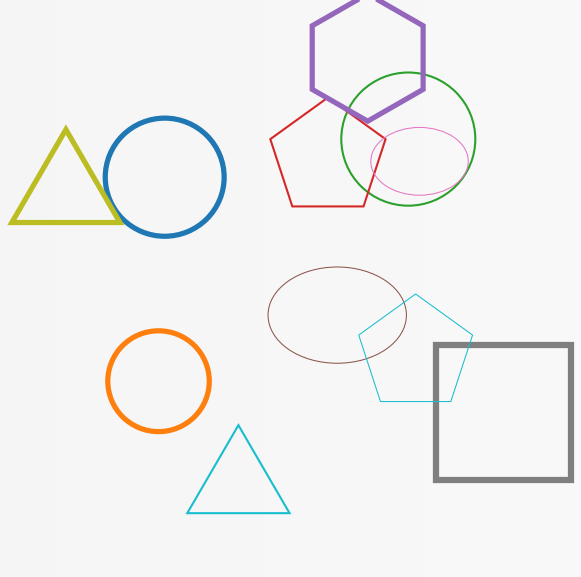[{"shape": "circle", "thickness": 2.5, "radius": 0.51, "center": [0.283, 0.692]}, {"shape": "circle", "thickness": 2.5, "radius": 0.44, "center": [0.273, 0.339]}, {"shape": "circle", "thickness": 1, "radius": 0.58, "center": [0.702, 0.758]}, {"shape": "pentagon", "thickness": 1, "radius": 0.52, "center": [0.564, 0.726]}, {"shape": "hexagon", "thickness": 2.5, "radius": 0.55, "center": [0.633, 0.899]}, {"shape": "oval", "thickness": 0.5, "radius": 0.6, "center": [0.58, 0.453]}, {"shape": "oval", "thickness": 0.5, "radius": 0.42, "center": [0.722, 0.72]}, {"shape": "square", "thickness": 3, "radius": 0.58, "center": [0.866, 0.285]}, {"shape": "triangle", "thickness": 2.5, "radius": 0.54, "center": [0.113, 0.667]}, {"shape": "pentagon", "thickness": 0.5, "radius": 0.51, "center": [0.715, 0.387]}, {"shape": "triangle", "thickness": 1, "radius": 0.51, "center": [0.41, 0.161]}]